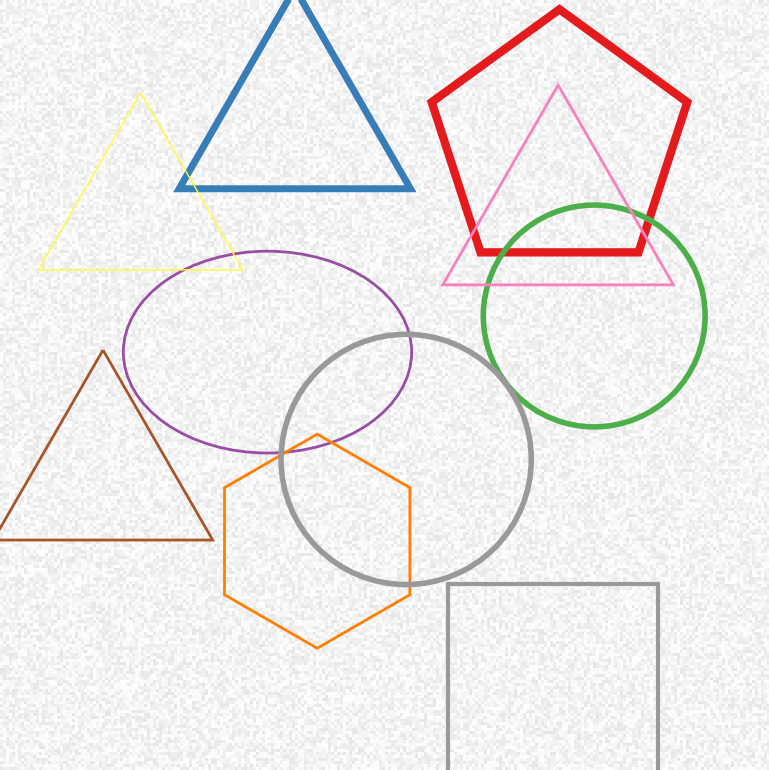[{"shape": "pentagon", "thickness": 3, "radius": 0.87, "center": [0.727, 0.813]}, {"shape": "triangle", "thickness": 2.5, "radius": 0.87, "center": [0.383, 0.842]}, {"shape": "circle", "thickness": 2, "radius": 0.72, "center": [0.772, 0.59]}, {"shape": "oval", "thickness": 1, "radius": 0.94, "center": [0.347, 0.543]}, {"shape": "hexagon", "thickness": 1, "radius": 0.7, "center": [0.412, 0.297]}, {"shape": "triangle", "thickness": 0.5, "radius": 0.77, "center": [0.183, 0.726]}, {"shape": "triangle", "thickness": 1, "radius": 0.82, "center": [0.134, 0.381]}, {"shape": "triangle", "thickness": 1, "radius": 0.86, "center": [0.725, 0.717]}, {"shape": "circle", "thickness": 2, "radius": 0.81, "center": [0.527, 0.403]}, {"shape": "square", "thickness": 1.5, "radius": 0.68, "center": [0.718, 0.105]}]